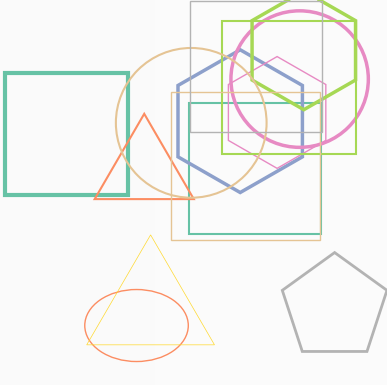[{"shape": "square", "thickness": 1.5, "radius": 0.85, "center": [0.658, 0.561]}, {"shape": "square", "thickness": 3, "radius": 0.8, "center": [0.172, 0.652]}, {"shape": "triangle", "thickness": 1.5, "radius": 0.74, "center": [0.372, 0.557]}, {"shape": "oval", "thickness": 1, "radius": 0.67, "center": [0.352, 0.154]}, {"shape": "hexagon", "thickness": 2.5, "radius": 0.93, "center": [0.62, 0.685]}, {"shape": "circle", "thickness": 2.5, "radius": 0.89, "center": [0.773, 0.795]}, {"shape": "hexagon", "thickness": 1, "radius": 0.73, "center": [0.715, 0.708]}, {"shape": "hexagon", "thickness": 2.5, "radius": 0.77, "center": [0.784, 0.869]}, {"shape": "square", "thickness": 1.5, "radius": 0.87, "center": [0.747, 0.773]}, {"shape": "triangle", "thickness": 0.5, "radius": 0.95, "center": [0.389, 0.2]}, {"shape": "square", "thickness": 1, "radius": 0.96, "center": [0.634, 0.569]}, {"shape": "circle", "thickness": 1.5, "radius": 0.97, "center": [0.493, 0.681]}, {"shape": "pentagon", "thickness": 2, "radius": 0.71, "center": [0.864, 0.202]}, {"shape": "square", "thickness": 1, "radius": 0.85, "center": [0.661, 0.827]}]